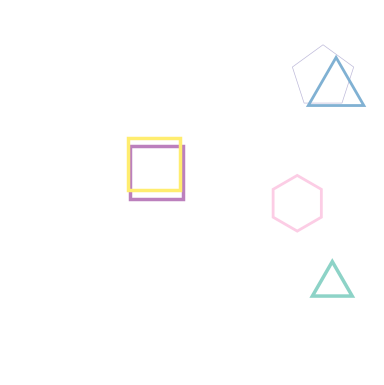[{"shape": "triangle", "thickness": 2.5, "radius": 0.3, "center": [0.863, 0.261]}, {"shape": "pentagon", "thickness": 0.5, "radius": 0.42, "center": [0.839, 0.8]}, {"shape": "triangle", "thickness": 2, "radius": 0.42, "center": [0.873, 0.768]}, {"shape": "hexagon", "thickness": 2, "radius": 0.36, "center": [0.772, 0.472]}, {"shape": "square", "thickness": 2.5, "radius": 0.35, "center": [0.407, 0.553]}, {"shape": "square", "thickness": 2.5, "radius": 0.34, "center": [0.4, 0.574]}]